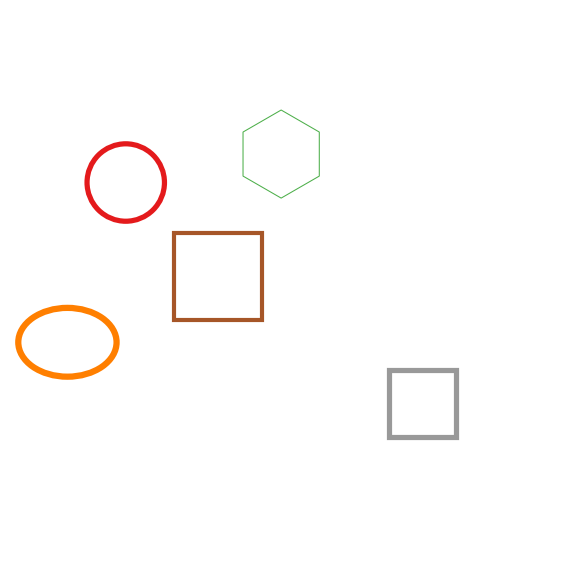[{"shape": "circle", "thickness": 2.5, "radius": 0.34, "center": [0.218, 0.683]}, {"shape": "hexagon", "thickness": 0.5, "radius": 0.38, "center": [0.487, 0.732]}, {"shape": "oval", "thickness": 3, "radius": 0.43, "center": [0.117, 0.406]}, {"shape": "square", "thickness": 2, "radius": 0.38, "center": [0.378, 0.52]}, {"shape": "square", "thickness": 2.5, "radius": 0.29, "center": [0.731, 0.3]}]